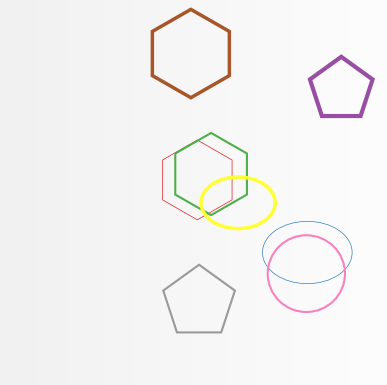[{"shape": "hexagon", "thickness": 0.5, "radius": 0.52, "center": [0.509, 0.533]}, {"shape": "oval", "thickness": 0.5, "radius": 0.58, "center": [0.793, 0.344]}, {"shape": "hexagon", "thickness": 1.5, "radius": 0.53, "center": [0.545, 0.548]}, {"shape": "pentagon", "thickness": 3, "radius": 0.43, "center": [0.881, 0.767]}, {"shape": "oval", "thickness": 2.5, "radius": 0.48, "center": [0.614, 0.473]}, {"shape": "hexagon", "thickness": 2.5, "radius": 0.57, "center": [0.493, 0.861]}, {"shape": "circle", "thickness": 1.5, "radius": 0.5, "center": [0.791, 0.289]}, {"shape": "pentagon", "thickness": 1.5, "radius": 0.49, "center": [0.514, 0.215]}]